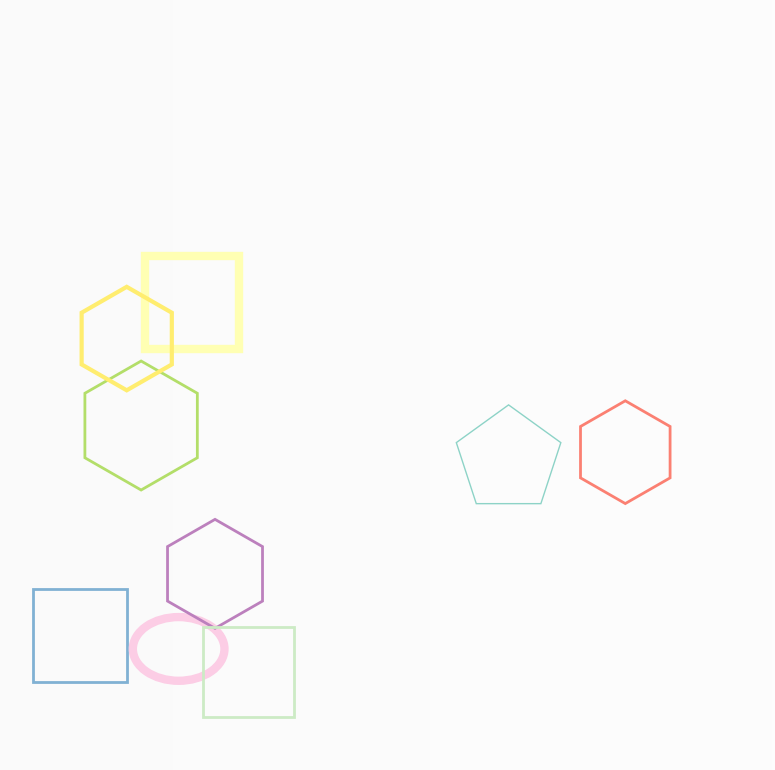[{"shape": "pentagon", "thickness": 0.5, "radius": 0.35, "center": [0.656, 0.403]}, {"shape": "square", "thickness": 3, "radius": 0.3, "center": [0.247, 0.607]}, {"shape": "hexagon", "thickness": 1, "radius": 0.33, "center": [0.807, 0.413]}, {"shape": "square", "thickness": 1, "radius": 0.3, "center": [0.103, 0.174]}, {"shape": "hexagon", "thickness": 1, "radius": 0.42, "center": [0.182, 0.447]}, {"shape": "oval", "thickness": 3, "radius": 0.3, "center": [0.231, 0.157]}, {"shape": "hexagon", "thickness": 1, "radius": 0.35, "center": [0.277, 0.255]}, {"shape": "square", "thickness": 1, "radius": 0.29, "center": [0.321, 0.127]}, {"shape": "hexagon", "thickness": 1.5, "radius": 0.34, "center": [0.164, 0.56]}]